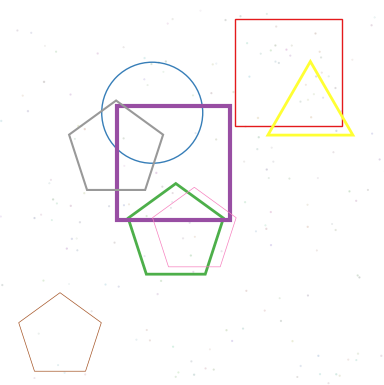[{"shape": "square", "thickness": 1, "radius": 0.7, "center": [0.749, 0.812]}, {"shape": "circle", "thickness": 1, "radius": 0.66, "center": [0.395, 0.707]}, {"shape": "pentagon", "thickness": 2, "radius": 0.65, "center": [0.457, 0.393]}, {"shape": "square", "thickness": 3, "radius": 0.74, "center": [0.451, 0.578]}, {"shape": "triangle", "thickness": 2, "radius": 0.64, "center": [0.806, 0.713]}, {"shape": "pentagon", "thickness": 0.5, "radius": 0.56, "center": [0.156, 0.127]}, {"shape": "pentagon", "thickness": 0.5, "radius": 0.57, "center": [0.505, 0.399]}, {"shape": "pentagon", "thickness": 1.5, "radius": 0.64, "center": [0.302, 0.61]}]